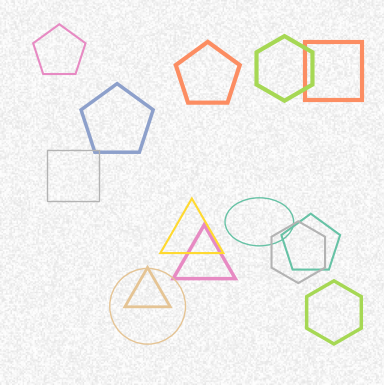[{"shape": "pentagon", "thickness": 1.5, "radius": 0.4, "center": [0.807, 0.365]}, {"shape": "oval", "thickness": 1, "radius": 0.45, "center": [0.674, 0.424]}, {"shape": "pentagon", "thickness": 3, "radius": 0.44, "center": [0.54, 0.804]}, {"shape": "square", "thickness": 3, "radius": 0.37, "center": [0.866, 0.816]}, {"shape": "pentagon", "thickness": 2.5, "radius": 0.49, "center": [0.304, 0.684]}, {"shape": "pentagon", "thickness": 1.5, "radius": 0.36, "center": [0.154, 0.866]}, {"shape": "triangle", "thickness": 2.5, "radius": 0.47, "center": [0.531, 0.323]}, {"shape": "hexagon", "thickness": 3, "radius": 0.42, "center": [0.739, 0.822]}, {"shape": "hexagon", "thickness": 2.5, "radius": 0.41, "center": [0.867, 0.189]}, {"shape": "triangle", "thickness": 1.5, "radius": 0.47, "center": [0.498, 0.39]}, {"shape": "triangle", "thickness": 2, "radius": 0.34, "center": [0.383, 0.237]}, {"shape": "circle", "thickness": 1, "radius": 0.49, "center": [0.383, 0.205]}, {"shape": "hexagon", "thickness": 1.5, "radius": 0.4, "center": [0.775, 0.345]}, {"shape": "square", "thickness": 1, "radius": 0.33, "center": [0.19, 0.544]}]